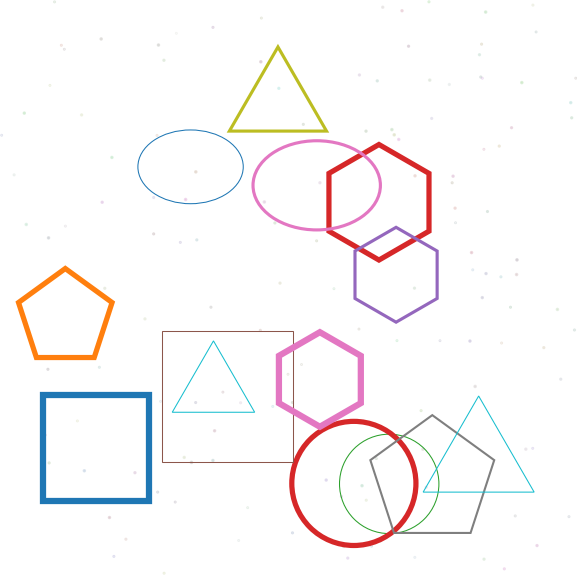[{"shape": "oval", "thickness": 0.5, "radius": 0.46, "center": [0.33, 0.71]}, {"shape": "square", "thickness": 3, "radius": 0.46, "center": [0.166, 0.224]}, {"shape": "pentagon", "thickness": 2.5, "radius": 0.43, "center": [0.113, 0.449]}, {"shape": "circle", "thickness": 0.5, "radius": 0.43, "center": [0.674, 0.161]}, {"shape": "hexagon", "thickness": 2.5, "radius": 0.5, "center": [0.656, 0.649]}, {"shape": "circle", "thickness": 2.5, "radius": 0.54, "center": [0.613, 0.162]}, {"shape": "hexagon", "thickness": 1.5, "radius": 0.41, "center": [0.686, 0.523]}, {"shape": "square", "thickness": 0.5, "radius": 0.57, "center": [0.394, 0.313]}, {"shape": "oval", "thickness": 1.5, "radius": 0.55, "center": [0.548, 0.678]}, {"shape": "hexagon", "thickness": 3, "radius": 0.41, "center": [0.554, 0.342]}, {"shape": "pentagon", "thickness": 1, "radius": 0.56, "center": [0.749, 0.168]}, {"shape": "triangle", "thickness": 1.5, "radius": 0.49, "center": [0.481, 0.821]}, {"shape": "triangle", "thickness": 0.5, "radius": 0.55, "center": [0.829, 0.202]}, {"shape": "triangle", "thickness": 0.5, "radius": 0.41, "center": [0.37, 0.326]}]